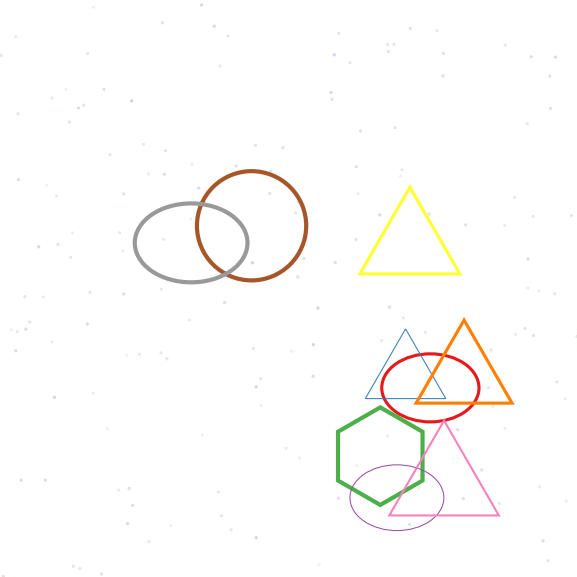[{"shape": "oval", "thickness": 1.5, "radius": 0.42, "center": [0.745, 0.328]}, {"shape": "triangle", "thickness": 0.5, "radius": 0.4, "center": [0.702, 0.349]}, {"shape": "hexagon", "thickness": 2, "radius": 0.42, "center": [0.658, 0.209]}, {"shape": "oval", "thickness": 0.5, "radius": 0.41, "center": [0.687, 0.137]}, {"shape": "triangle", "thickness": 1.5, "radius": 0.48, "center": [0.804, 0.349]}, {"shape": "triangle", "thickness": 1.5, "radius": 0.5, "center": [0.71, 0.575]}, {"shape": "circle", "thickness": 2, "radius": 0.47, "center": [0.436, 0.608]}, {"shape": "triangle", "thickness": 1, "radius": 0.55, "center": [0.769, 0.161]}, {"shape": "oval", "thickness": 2, "radius": 0.49, "center": [0.331, 0.579]}]